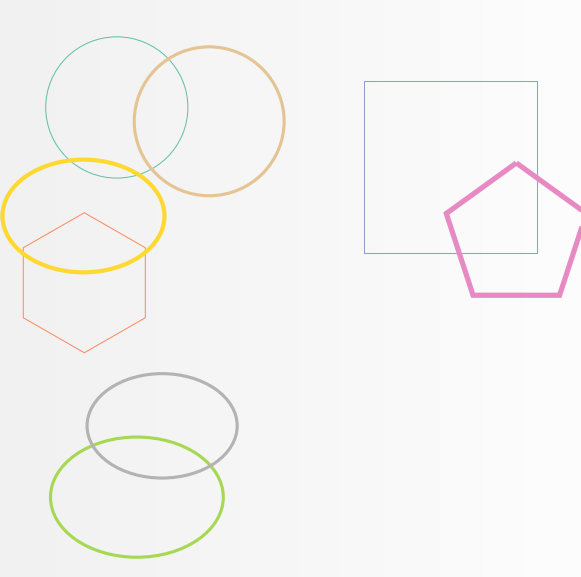[{"shape": "circle", "thickness": 0.5, "radius": 0.61, "center": [0.201, 0.813]}, {"shape": "hexagon", "thickness": 0.5, "radius": 0.61, "center": [0.145, 0.51]}, {"shape": "square", "thickness": 0.5, "radius": 0.75, "center": [0.775, 0.71]}, {"shape": "pentagon", "thickness": 2.5, "radius": 0.63, "center": [0.888, 0.59]}, {"shape": "oval", "thickness": 1.5, "radius": 0.74, "center": [0.236, 0.138]}, {"shape": "oval", "thickness": 2, "radius": 0.7, "center": [0.144, 0.625]}, {"shape": "circle", "thickness": 1.5, "radius": 0.64, "center": [0.36, 0.789]}, {"shape": "oval", "thickness": 1.5, "radius": 0.65, "center": [0.279, 0.262]}]